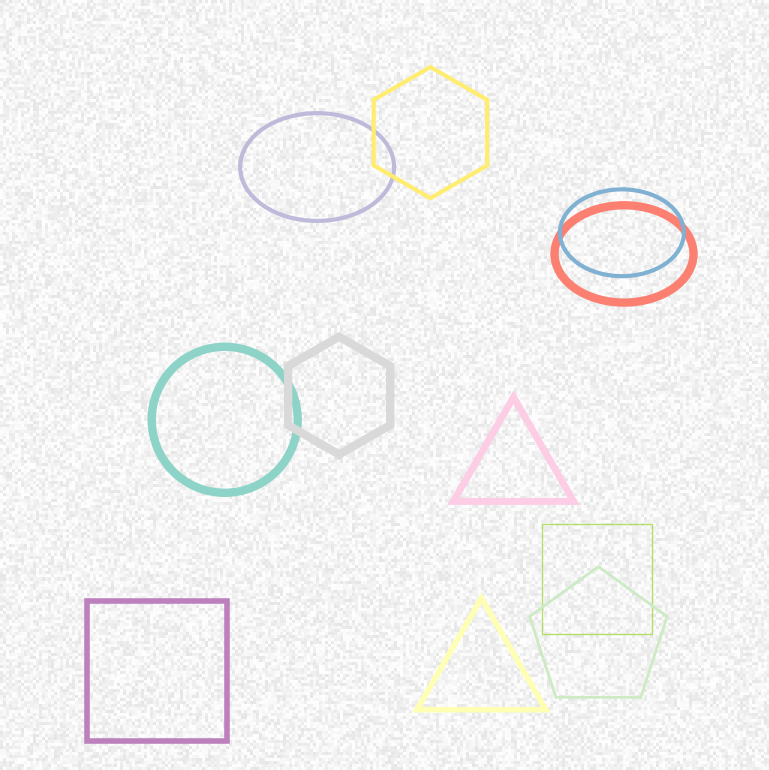[{"shape": "circle", "thickness": 3, "radius": 0.47, "center": [0.292, 0.455]}, {"shape": "triangle", "thickness": 2, "radius": 0.48, "center": [0.625, 0.127]}, {"shape": "oval", "thickness": 1.5, "radius": 0.5, "center": [0.412, 0.783]}, {"shape": "oval", "thickness": 3, "radius": 0.45, "center": [0.81, 0.67]}, {"shape": "oval", "thickness": 1.5, "radius": 0.4, "center": [0.808, 0.698]}, {"shape": "square", "thickness": 0.5, "radius": 0.36, "center": [0.775, 0.247]}, {"shape": "triangle", "thickness": 2.5, "radius": 0.45, "center": [0.667, 0.394]}, {"shape": "hexagon", "thickness": 3, "radius": 0.38, "center": [0.44, 0.486]}, {"shape": "square", "thickness": 2, "radius": 0.45, "center": [0.204, 0.128]}, {"shape": "pentagon", "thickness": 1, "radius": 0.47, "center": [0.777, 0.17]}, {"shape": "hexagon", "thickness": 1.5, "radius": 0.43, "center": [0.559, 0.828]}]